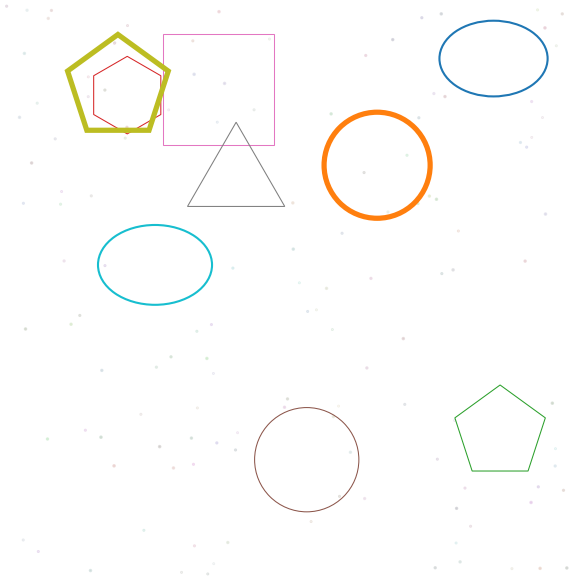[{"shape": "oval", "thickness": 1, "radius": 0.47, "center": [0.855, 0.898]}, {"shape": "circle", "thickness": 2.5, "radius": 0.46, "center": [0.653, 0.713]}, {"shape": "pentagon", "thickness": 0.5, "radius": 0.41, "center": [0.866, 0.25]}, {"shape": "hexagon", "thickness": 0.5, "radius": 0.34, "center": [0.22, 0.834]}, {"shape": "circle", "thickness": 0.5, "radius": 0.45, "center": [0.531, 0.203]}, {"shape": "square", "thickness": 0.5, "radius": 0.48, "center": [0.378, 0.845]}, {"shape": "triangle", "thickness": 0.5, "radius": 0.49, "center": [0.409, 0.69]}, {"shape": "pentagon", "thickness": 2.5, "radius": 0.46, "center": [0.204, 0.848]}, {"shape": "oval", "thickness": 1, "radius": 0.49, "center": [0.268, 0.54]}]